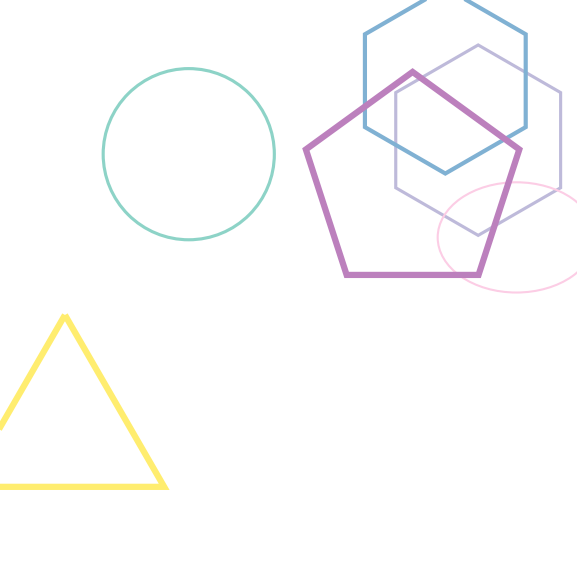[{"shape": "circle", "thickness": 1.5, "radius": 0.74, "center": [0.327, 0.732]}, {"shape": "hexagon", "thickness": 1.5, "radius": 0.82, "center": [0.828, 0.756]}, {"shape": "hexagon", "thickness": 2, "radius": 0.8, "center": [0.771, 0.859]}, {"shape": "oval", "thickness": 1, "radius": 0.68, "center": [0.894, 0.588]}, {"shape": "pentagon", "thickness": 3, "radius": 0.97, "center": [0.714, 0.68]}, {"shape": "triangle", "thickness": 3, "radius": 0.99, "center": [0.112, 0.255]}]